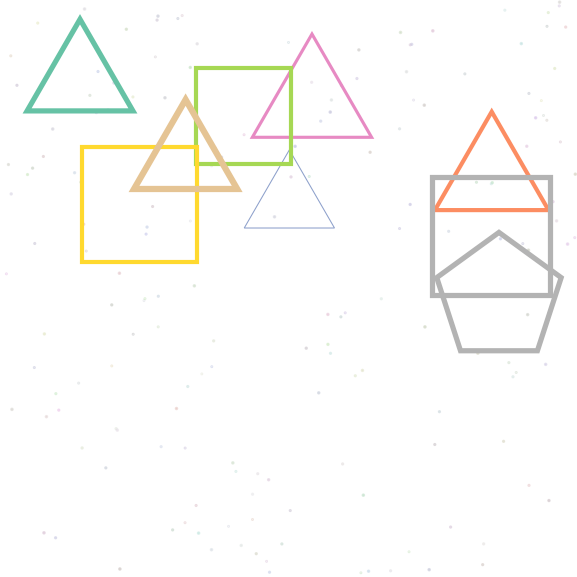[{"shape": "triangle", "thickness": 2.5, "radius": 0.53, "center": [0.139, 0.86]}, {"shape": "triangle", "thickness": 2, "radius": 0.57, "center": [0.851, 0.692]}, {"shape": "triangle", "thickness": 0.5, "radius": 0.45, "center": [0.501, 0.649]}, {"shape": "triangle", "thickness": 1.5, "radius": 0.6, "center": [0.54, 0.821]}, {"shape": "square", "thickness": 2, "radius": 0.41, "center": [0.422, 0.798]}, {"shape": "square", "thickness": 2, "radius": 0.5, "center": [0.242, 0.645]}, {"shape": "triangle", "thickness": 3, "radius": 0.52, "center": [0.321, 0.723]}, {"shape": "square", "thickness": 2.5, "radius": 0.51, "center": [0.851, 0.591]}, {"shape": "pentagon", "thickness": 2.5, "radius": 0.57, "center": [0.864, 0.483]}]